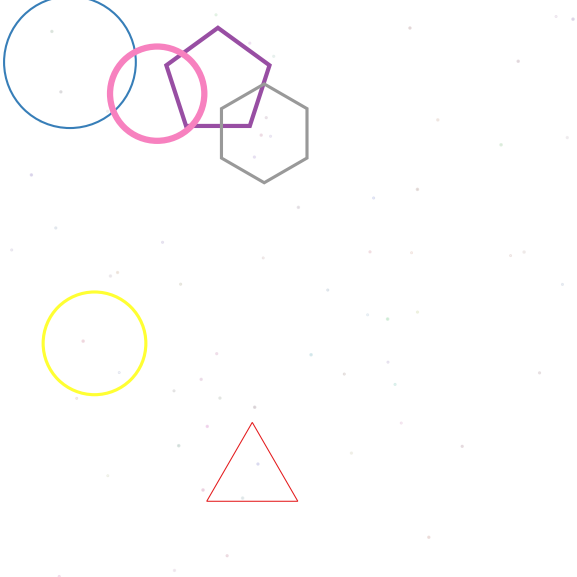[{"shape": "triangle", "thickness": 0.5, "radius": 0.46, "center": [0.437, 0.177]}, {"shape": "circle", "thickness": 1, "radius": 0.57, "center": [0.121, 0.891]}, {"shape": "pentagon", "thickness": 2, "radius": 0.47, "center": [0.377, 0.857]}, {"shape": "circle", "thickness": 1.5, "radius": 0.44, "center": [0.164, 0.405]}, {"shape": "circle", "thickness": 3, "radius": 0.41, "center": [0.272, 0.837]}, {"shape": "hexagon", "thickness": 1.5, "radius": 0.43, "center": [0.458, 0.768]}]